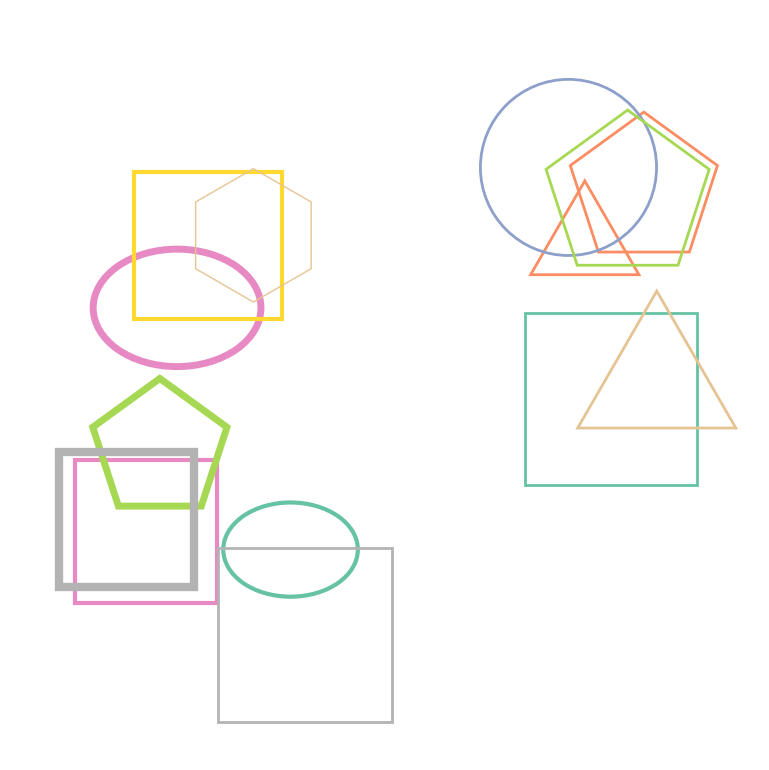[{"shape": "square", "thickness": 1, "radius": 0.56, "center": [0.793, 0.482]}, {"shape": "oval", "thickness": 1.5, "radius": 0.44, "center": [0.377, 0.286]}, {"shape": "triangle", "thickness": 1, "radius": 0.41, "center": [0.759, 0.684]}, {"shape": "pentagon", "thickness": 1, "radius": 0.5, "center": [0.836, 0.754]}, {"shape": "circle", "thickness": 1, "radius": 0.57, "center": [0.738, 0.783]}, {"shape": "oval", "thickness": 2.5, "radius": 0.54, "center": [0.23, 0.6]}, {"shape": "square", "thickness": 1.5, "radius": 0.46, "center": [0.189, 0.31]}, {"shape": "pentagon", "thickness": 1, "radius": 0.56, "center": [0.815, 0.746]}, {"shape": "pentagon", "thickness": 2.5, "radius": 0.46, "center": [0.208, 0.417]}, {"shape": "square", "thickness": 1.5, "radius": 0.48, "center": [0.27, 0.681]}, {"shape": "hexagon", "thickness": 0.5, "radius": 0.43, "center": [0.329, 0.694]}, {"shape": "triangle", "thickness": 1, "radius": 0.59, "center": [0.853, 0.503]}, {"shape": "square", "thickness": 3, "radius": 0.44, "center": [0.165, 0.325]}, {"shape": "square", "thickness": 1, "radius": 0.56, "center": [0.396, 0.175]}]